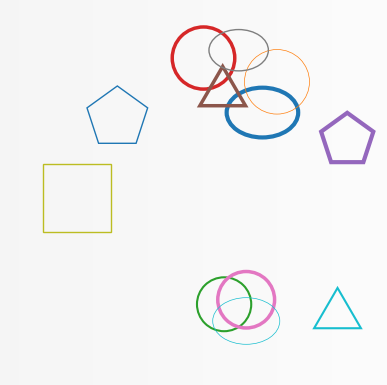[{"shape": "oval", "thickness": 3, "radius": 0.46, "center": [0.677, 0.708]}, {"shape": "pentagon", "thickness": 1, "radius": 0.41, "center": [0.303, 0.694]}, {"shape": "circle", "thickness": 0.5, "radius": 0.42, "center": [0.715, 0.788]}, {"shape": "circle", "thickness": 1.5, "radius": 0.35, "center": [0.578, 0.21]}, {"shape": "circle", "thickness": 2.5, "radius": 0.4, "center": [0.525, 0.849]}, {"shape": "pentagon", "thickness": 3, "radius": 0.35, "center": [0.896, 0.636]}, {"shape": "triangle", "thickness": 2.5, "radius": 0.34, "center": [0.575, 0.759]}, {"shape": "circle", "thickness": 2.5, "radius": 0.37, "center": [0.635, 0.221]}, {"shape": "oval", "thickness": 1, "radius": 0.38, "center": [0.616, 0.87]}, {"shape": "square", "thickness": 1, "radius": 0.44, "center": [0.199, 0.485]}, {"shape": "triangle", "thickness": 1.5, "radius": 0.35, "center": [0.871, 0.182]}, {"shape": "oval", "thickness": 0.5, "radius": 0.43, "center": [0.635, 0.166]}]